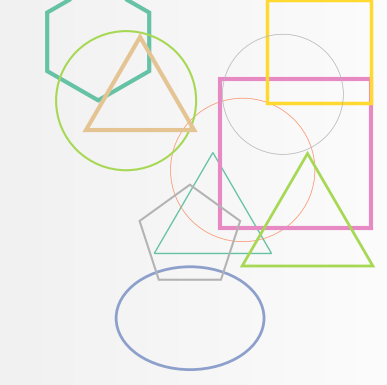[{"shape": "triangle", "thickness": 1, "radius": 0.87, "center": [0.549, 0.429]}, {"shape": "hexagon", "thickness": 3, "radius": 0.76, "center": [0.253, 0.891]}, {"shape": "circle", "thickness": 0.5, "radius": 0.93, "center": [0.626, 0.559]}, {"shape": "oval", "thickness": 2, "radius": 0.95, "center": [0.491, 0.174]}, {"shape": "square", "thickness": 3, "radius": 0.97, "center": [0.762, 0.601]}, {"shape": "triangle", "thickness": 2, "radius": 0.97, "center": [0.794, 0.406]}, {"shape": "circle", "thickness": 1.5, "radius": 0.9, "center": [0.325, 0.738]}, {"shape": "square", "thickness": 2.5, "radius": 0.67, "center": [0.824, 0.867]}, {"shape": "triangle", "thickness": 3, "radius": 0.81, "center": [0.361, 0.743]}, {"shape": "circle", "thickness": 0.5, "radius": 0.78, "center": [0.73, 0.755]}, {"shape": "pentagon", "thickness": 1.5, "radius": 0.68, "center": [0.49, 0.384]}]